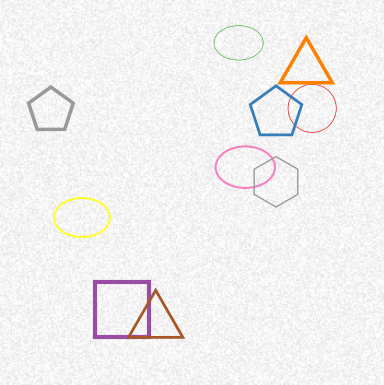[{"shape": "circle", "thickness": 0.5, "radius": 0.31, "center": [0.811, 0.718]}, {"shape": "pentagon", "thickness": 2, "radius": 0.35, "center": [0.717, 0.707]}, {"shape": "oval", "thickness": 0.5, "radius": 0.32, "center": [0.62, 0.889]}, {"shape": "square", "thickness": 3, "radius": 0.36, "center": [0.317, 0.196]}, {"shape": "triangle", "thickness": 2.5, "radius": 0.39, "center": [0.795, 0.824]}, {"shape": "oval", "thickness": 1.5, "radius": 0.36, "center": [0.213, 0.435]}, {"shape": "triangle", "thickness": 2, "radius": 0.41, "center": [0.404, 0.165]}, {"shape": "oval", "thickness": 1.5, "radius": 0.39, "center": [0.637, 0.566]}, {"shape": "pentagon", "thickness": 2.5, "radius": 0.3, "center": [0.132, 0.713]}, {"shape": "hexagon", "thickness": 1, "radius": 0.33, "center": [0.717, 0.528]}]